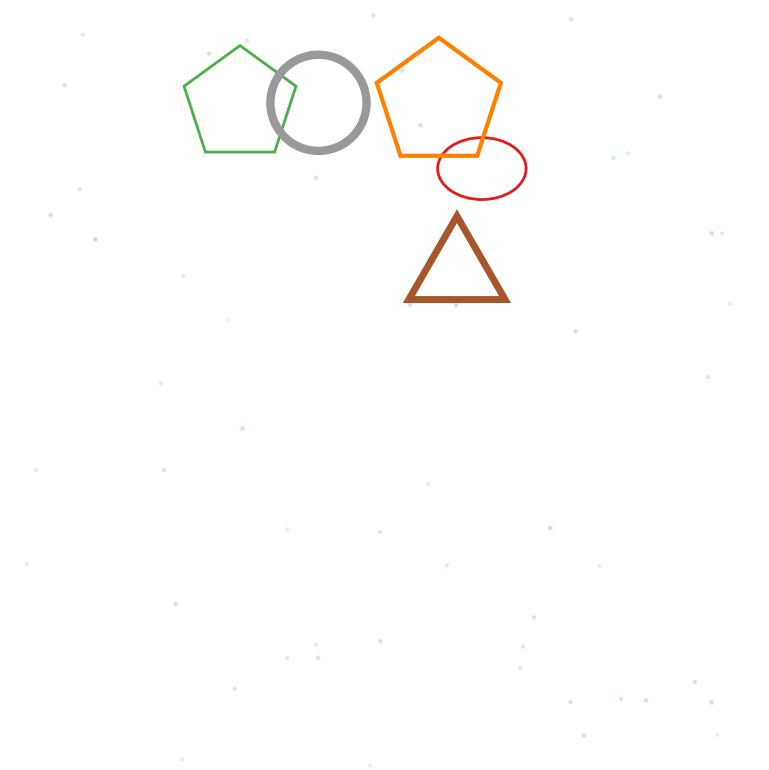[{"shape": "oval", "thickness": 1, "radius": 0.29, "center": [0.626, 0.781]}, {"shape": "pentagon", "thickness": 1, "radius": 0.38, "center": [0.312, 0.864]}, {"shape": "pentagon", "thickness": 1.5, "radius": 0.42, "center": [0.57, 0.866]}, {"shape": "triangle", "thickness": 2.5, "radius": 0.36, "center": [0.593, 0.647]}, {"shape": "circle", "thickness": 3, "radius": 0.31, "center": [0.414, 0.866]}]